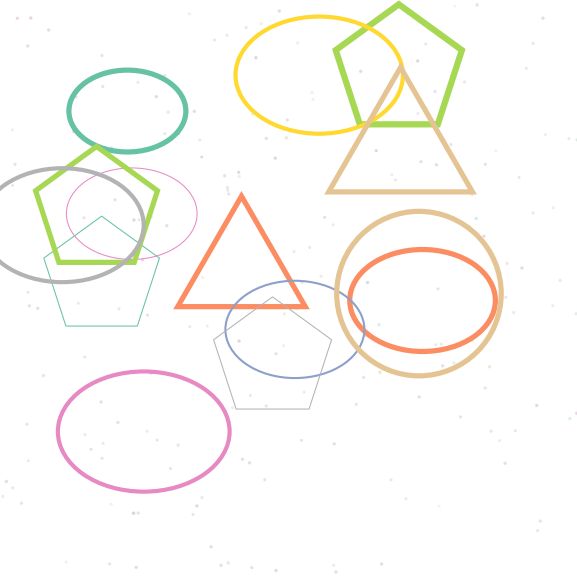[{"shape": "oval", "thickness": 2.5, "radius": 0.51, "center": [0.221, 0.807]}, {"shape": "pentagon", "thickness": 0.5, "radius": 0.53, "center": [0.176, 0.52]}, {"shape": "triangle", "thickness": 2.5, "radius": 0.64, "center": [0.418, 0.532]}, {"shape": "oval", "thickness": 2.5, "radius": 0.63, "center": [0.732, 0.479]}, {"shape": "oval", "thickness": 1, "radius": 0.6, "center": [0.511, 0.429]}, {"shape": "oval", "thickness": 2, "radius": 0.74, "center": [0.249, 0.252]}, {"shape": "oval", "thickness": 0.5, "radius": 0.57, "center": [0.228, 0.629]}, {"shape": "pentagon", "thickness": 3, "radius": 0.57, "center": [0.691, 0.877]}, {"shape": "pentagon", "thickness": 2.5, "radius": 0.55, "center": [0.167, 0.635]}, {"shape": "oval", "thickness": 2, "radius": 0.72, "center": [0.553, 0.869]}, {"shape": "triangle", "thickness": 2.5, "radius": 0.72, "center": [0.694, 0.739]}, {"shape": "circle", "thickness": 2.5, "radius": 0.71, "center": [0.725, 0.491]}, {"shape": "oval", "thickness": 2, "radius": 0.7, "center": [0.108, 0.609]}, {"shape": "pentagon", "thickness": 0.5, "radius": 0.54, "center": [0.472, 0.378]}]